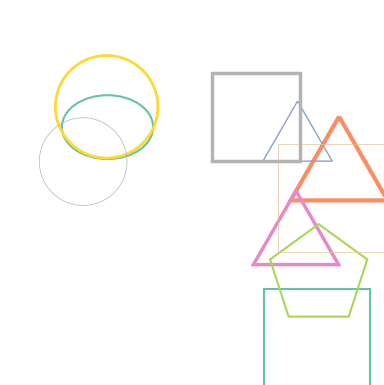[{"shape": "square", "thickness": 1.5, "radius": 0.69, "center": [0.824, 0.112]}, {"shape": "oval", "thickness": 1.5, "radius": 0.59, "center": [0.279, 0.67]}, {"shape": "triangle", "thickness": 3, "radius": 0.73, "center": [0.881, 0.552]}, {"shape": "triangle", "thickness": 1, "radius": 0.52, "center": [0.773, 0.633]}, {"shape": "triangle", "thickness": 2.5, "radius": 0.64, "center": [0.769, 0.377]}, {"shape": "pentagon", "thickness": 1.5, "radius": 0.66, "center": [0.828, 0.285]}, {"shape": "circle", "thickness": 2, "radius": 0.67, "center": [0.277, 0.723]}, {"shape": "square", "thickness": 0.5, "radius": 0.7, "center": [0.864, 0.485]}, {"shape": "square", "thickness": 2.5, "radius": 0.57, "center": [0.665, 0.697]}, {"shape": "circle", "thickness": 0.5, "radius": 0.57, "center": [0.216, 0.58]}]